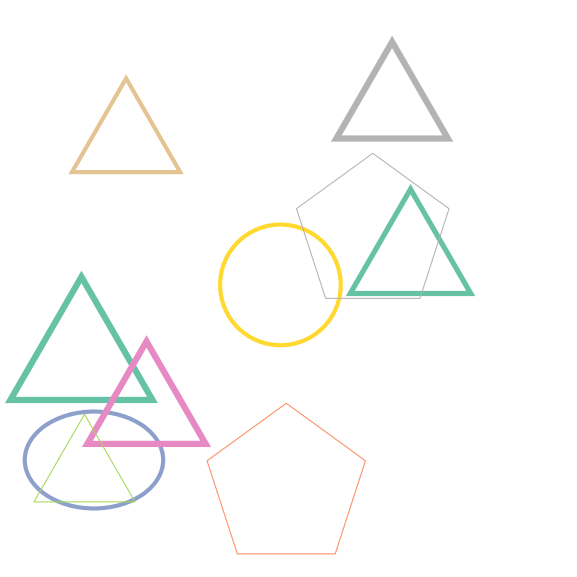[{"shape": "triangle", "thickness": 3, "radius": 0.71, "center": [0.141, 0.378]}, {"shape": "triangle", "thickness": 2.5, "radius": 0.6, "center": [0.711, 0.551]}, {"shape": "pentagon", "thickness": 0.5, "radius": 0.72, "center": [0.496, 0.157]}, {"shape": "oval", "thickness": 2, "radius": 0.6, "center": [0.163, 0.203]}, {"shape": "triangle", "thickness": 3, "radius": 0.59, "center": [0.254, 0.29]}, {"shape": "triangle", "thickness": 0.5, "radius": 0.51, "center": [0.146, 0.181]}, {"shape": "circle", "thickness": 2, "radius": 0.52, "center": [0.486, 0.506]}, {"shape": "triangle", "thickness": 2, "radius": 0.54, "center": [0.218, 0.755]}, {"shape": "pentagon", "thickness": 0.5, "radius": 0.69, "center": [0.645, 0.595]}, {"shape": "triangle", "thickness": 3, "radius": 0.56, "center": [0.679, 0.815]}]